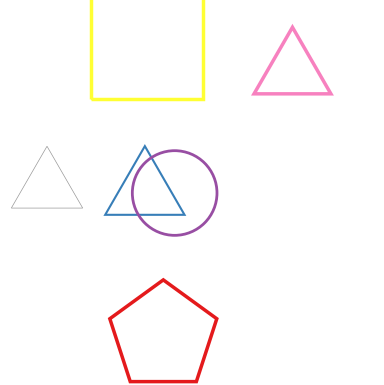[{"shape": "pentagon", "thickness": 2.5, "radius": 0.73, "center": [0.424, 0.127]}, {"shape": "triangle", "thickness": 1.5, "radius": 0.59, "center": [0.376, 0.502]}, {"shape": "circle", "thickness": 2, "radius": 0.55, "center": [0.454, 0.499]}, {"shape": "square", "thickness": 2.5, "radius": 0.72, "center": [0.382, 0.888]}, {"shape": "triangle", "thickness": 2.5, "radius": 0.58, "center": [0.76, 0.814]}, {"shape": "triangle", "thickness": 0.5, "radius": 0.54, "center": [0.122, 0.513]}]